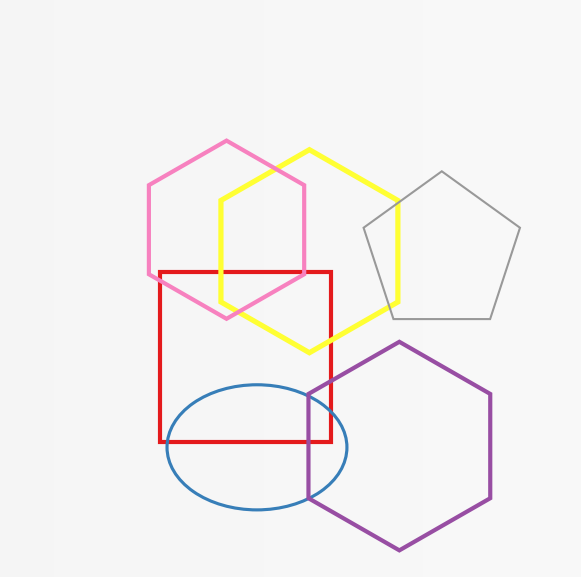[{"shape": "square", "thickness": 2, "radius": 0.74, "center": [0.422, 0.381]}, {"shape": "oval", "thickness": 1.5, "radius": 0.77, "center": [0.442, 0.225]}, {"shape": "hexagon", "thickness": 2, "radius": 0.9, "center": [0.687, 0.227]}, {"shape": "hexagon", "thickness": 2.5, "radius": 0.88, "center": [0.532, 0.564]}, {"shape": "hexagon", "thickness": 2, "radius": 0.77, "center": [0.39, 0.601]}, {"shape": "pentagon", "thickness": 1, "radius": 0.71, "center": [0.76, 0.561]}]